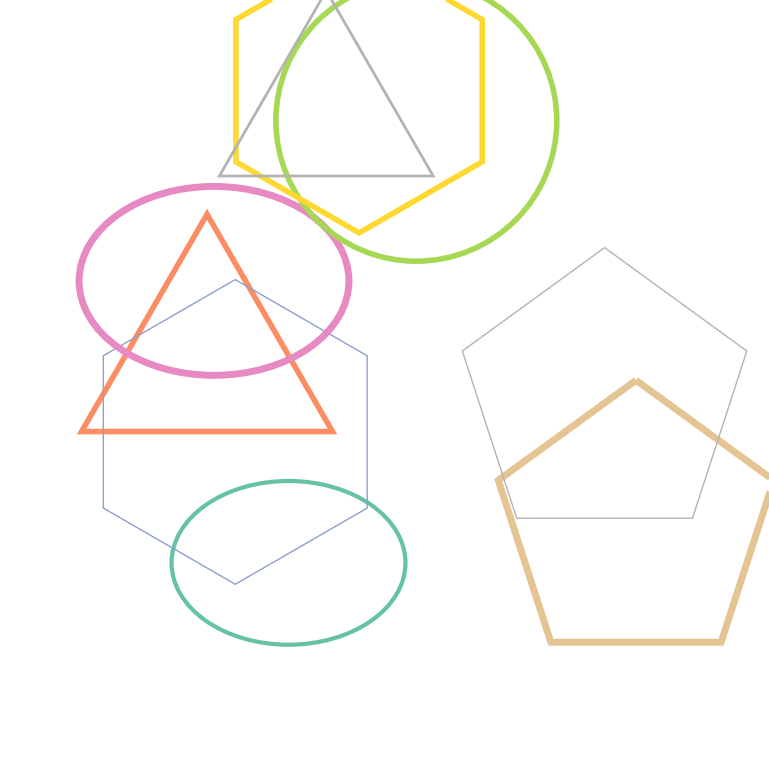[{"shape": "oval", "thickness": 1.5, "radius": 0.76, "center": [0.375, 0.269]}, {"shape": "triangle", "thickness": 2, "radius": 0.94, "center": [0.269, 0.534]}, {"shape": "hexagon", "thickness": 0.5, "radius": 0.99, "center": [0.306, 0.439]}, {"shape": "oval", "thickness": 2.5, "radius": 0.88, "center": [0.278, 0.635]}, {"shape": "circle", "thickness": 2, "radius": 0.91, "center": [0.541, 0.843]}, {"shape": "hexagon", "thickness": 2, "radius": 0.92, "center": [0.466, 0.882]}, {"shape": "pentagon", "thickness": 2.5, "radius": 0.94, "center": [0.826, 0.318]}, {"shape": "pentagon", "thickness": 0.5, "radius": 0.97, "center": [0.785, 0.484]}, {"shape": "triangle", "thickness": 1, "radius": 0.8, "center": [0.424, 0.852]}]